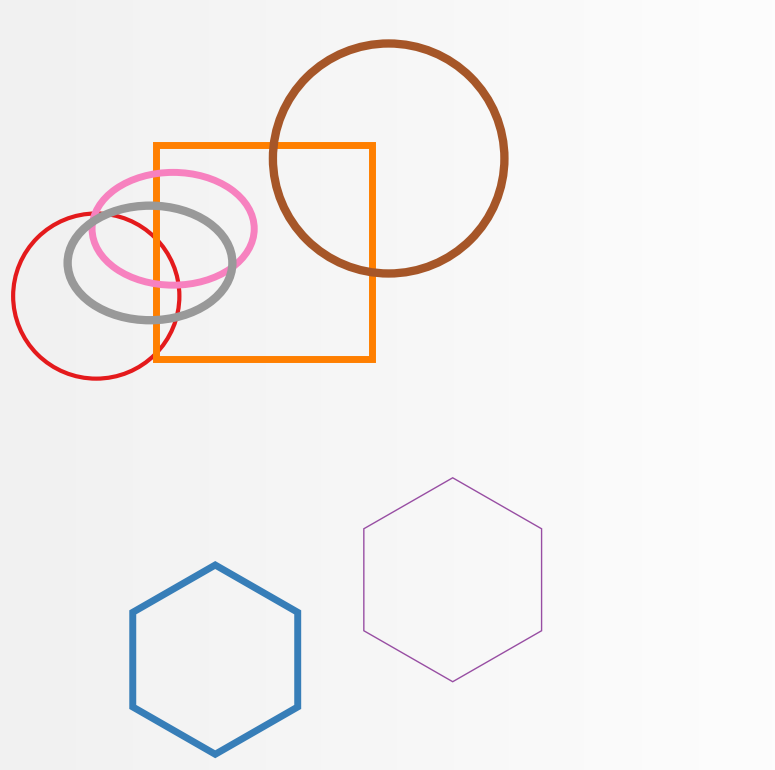[{"shape": "circle", "thickness": 1.5, "radius": 0.54, "center": [0.124, 0.616]}, {"shape": "hexagon", "thickness": 2.5, "radius": 0.61, "center": [0.278, 0.143]}, {"shape": "hexagon", "thickness": 0.5, "radius": 0.66, "center": [0.584, 0.247]}, {"shape": "square", "thickness": 2.5, "radius": 0.7, "center": [0.34, 0.673]}, {"shape": "circle", "thickness": 3, "radius": 0.75, "center": [0.502, 0.794]}, {"shape": "oval", "thickness": 2.5, "radius": 0.52, "center": [0.223, 0.703]}, {"shape": "oval", "thickness": 3, "radius": 0.53, "center": [0.194, 0.659]}]